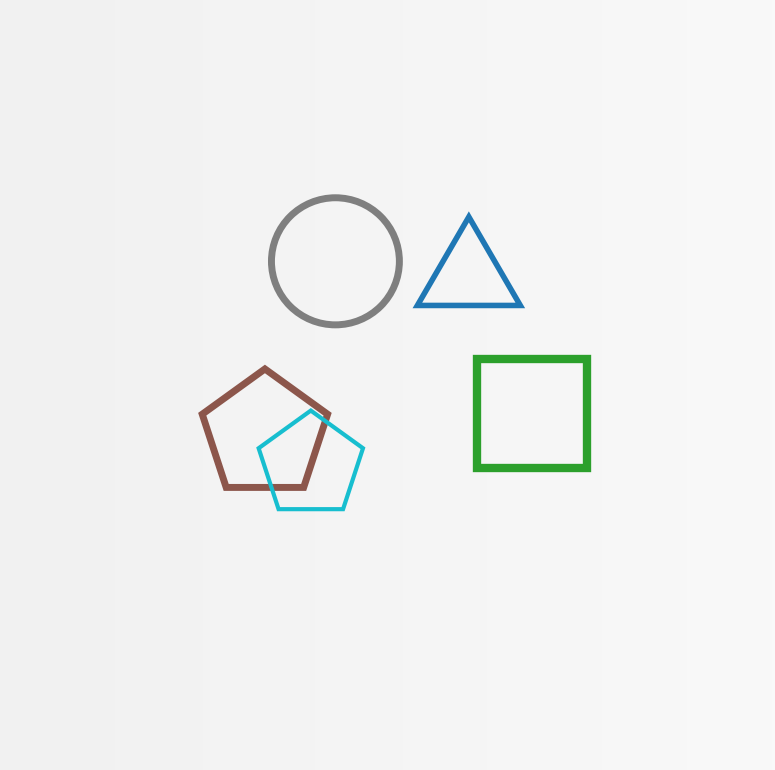[{"shape": "triangle", "thickness": 2, "radius": 0.38, "center": [0.605, 0.642]}, {"shape": "square", "thickness": 3, "radius": 0.35, "center": [0.687, 0.463]}, {"shape": "pentagon", "thickness": 2.5, "radius": 0.43, "center": [0.342, 0.436]}, {"shape": "circle", "thickness": 2.5, "radius": 0.41, "center": [0.433, 0.661]}, {"shape": "pentagon", "thickness": 1.5, "radius": 0.35, "center": [0.401, 0.396]}]